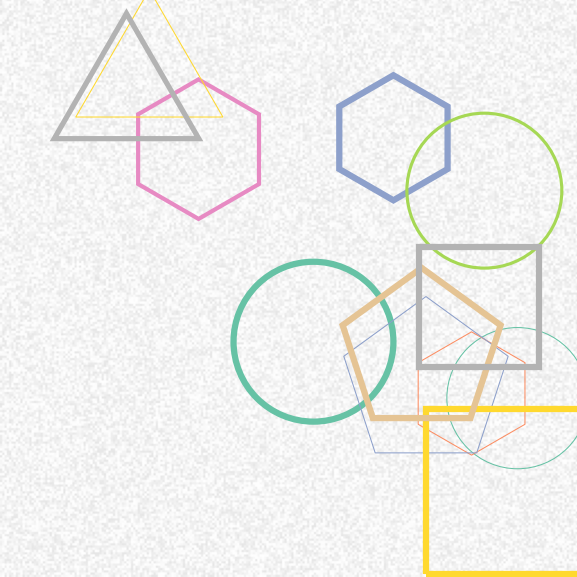[{"shape": "circle", "thickness": 3, "radius": 0.69, "center": [0.543, 0.407]}, {"shape": "circle", "thickness": 0.5, "radius": 0.61, "center": [0.896, 0.31]}, {"shape": "hexagon", "thickness": 0.5, "radius": 0.53, "center": [0.817, 0.318]}, {"shape": "pentagon", "thickness": 0.5, "radius": 0.75, "center": [0.738, 0.336]}, {"shape": "hexagon", "thickness": 3, "radius": 0.54, "center": [0.681, 0.761]}, {"shape": "hexagon", "thickness": 2, "radius": 0.6, "center": [0.344, 0.741]}, {"shape": "circle", "thickness": 1.5, "radius": 0.67, "center": [0.839, 0.669]}, {"shape": "square", "thickness": 3, "radius": 0.71, "center": [0.88, 0.149]}, {"shape": "triangle", "thickness": 0.5, "radius": 0.74, "center": [0.259, 0.87]}, {"shape": "pentagon", "thickness": 3, "radius": 0.72, "center": [0.73, 0.392]}, {"shape": "triangle", "thickness": 2.5, "radius": 0.72, "center": [0.219, 0.831]}, {"shape": "square", "thickness": 3, "radius": 0.52, "center": [0.829, 0.467]}]